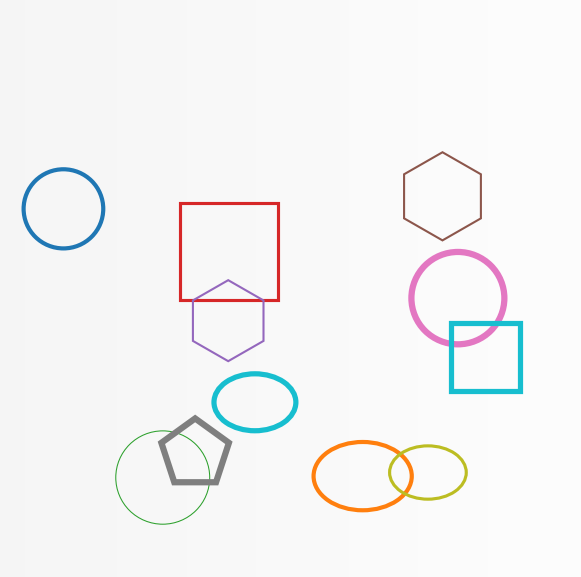[{"shape": "circle", "thickness": 2, "radius": 0.34, "center": [0.109, 0.637]}, {"shape": "oval", "thickness": 2, "radius": 0.42, "center": [0.624, 0.175]}, {"shape": "circle", "thickness": 0.5, "radius": 0.4, "center": [0.28, 0.172]}, {"shape": "square", "thickness": 1.5, "radius": 0.42, "center": [0.394, 0.563]}, {"shape": "hexagon", "thickness": 1, "radius": 0.35, "center": [0.393, 0.444]}, {"shape": "hexagon", "thickness": 1, "radius": 0.38, "center": [0.761, 0.659]}, {"shape": "circle", "thickness": 3, "radius": 0.4, "center": [0.788, 0.483]}, {"shape": "pentagon", "thickness": 3, "radius": 0.31, "center": [0.336, 0.213]}, {"shape": "oval", "thickness": 1.5, "radius": 0.33, "center": [0.736, 0.181]}, {"shape": "oval", "thickness": 2.5, "radius": 0.35, "center": [0.439, 0.303]}, {"shape": "square", "thickness": 2.5, "radius": 0.3, "center": [0.835, 0.381]}]